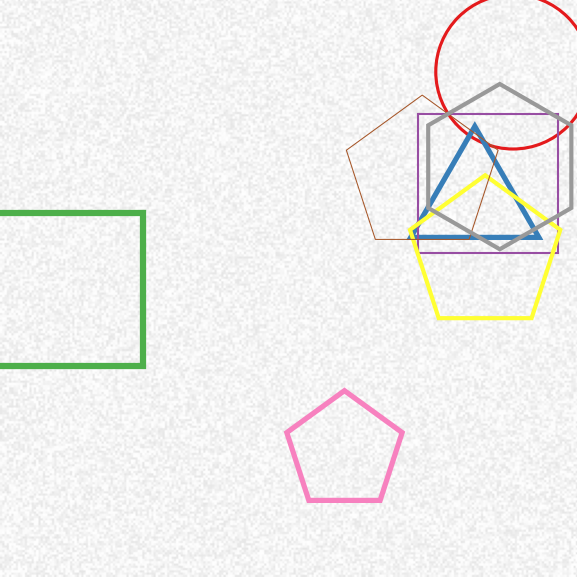[{"shape": "circle", "thickness": 1.5, "radius": 0.67, "center": [0.888, 0.875]}, {"shape": "triangle", "thickness": 2.5, "radius": 0.64, "center": [0.822, 0.652]}, {"shape": "square", "thickness": 3, "radius": 0.66, "center": [0.116, 0.497]}, {"shape": "square", "thickness": 1, "radius": 0.61, "center": [0.845, 0.681]}, {"shape": "pentagon", "thickness": 2, "radius": 0.68, "center": [0.84, 0.559]}, {"shape": "pentagon", "thickness": 0.5, "radius": 0.69, "center": [0.731, 0.696]}, {"shape": "pentagon", "thickness": 2.5, "radius": 0.53, "center": [0.596, 0.218]}, {"shape": "hexagon", "thickness": 2, "radius": 0.72, "center": [0.865, 0.711]}]